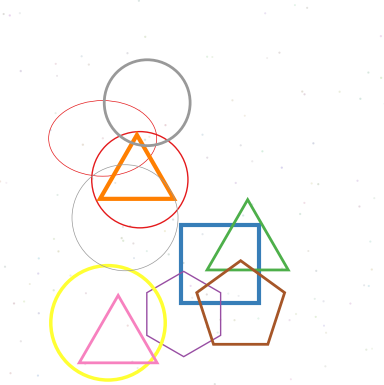[{"shape": "circle", "thickness": 1, "radius": 0.62, "center": [0.363, 0.533]}, {"shape": "oval", "thickness": 0.5, "radius": 0.7, "center": [0.267, 0.641]}, {"shape": "square", "thickness": 3, "radius": 0.51, "center": [0.572, 0.313]}, {"shape": "triangle", "thickness": 2, "radius": 0.61, "center": [0.643, 0.36]}, {"shape": "hexagon", "thickness": 1, "radius": 0.55, "center": [0.477, 0.184]}, {"shape": "triangle", "thickness": 3, "radius": 0.55, "center": [0.356, 0.539]}, {"shape": "circle", "thickness": 2.5, "radius": 0.74, "center": [0.281, 0.161]}, {"shape": "pentagon", "thickness": 2, "radius": 0.6, "center": [0.625, 0.203]}, {"shape": "triangle", "thickness": 2, "radius": 0.58, "center": [0.307, 0.116]}, {"shape": "circle", "thickness": 0.5, "radius": 0.69, "center": [0.325, 0.434]}, {"shape": "circle", "thickness": 2, "radius": 0.56, "center": [0.382, 0.733]}]